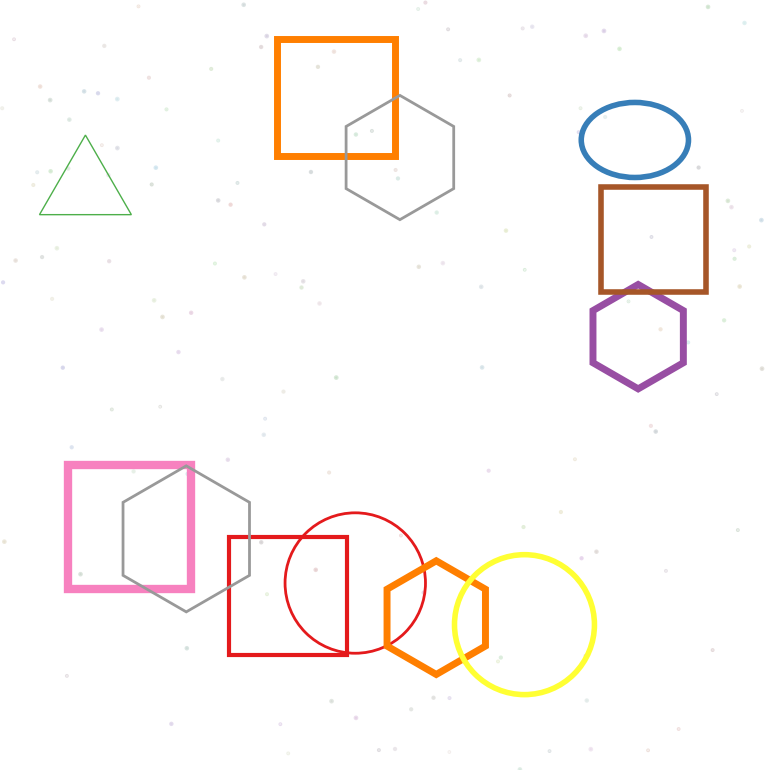[{"shape": "square", "thickness": 1.5, "radius": 0.38, "center": [0.374, 0.226]}, {"shape": "circle", "thickness": 1, "radius": 0.46, "center": [0.461, 0.243]}, {"shape": "oval", "thickness": 2, "radius": 0.35, "center": [0.825, 0.818]}, {"shape": "triangle", "thickness": 0.5, "radius": 0.34, "center": [0.111, 0.756]}, {"shape": "hexagon", "thickness": 2.5, "radius": 0.34, "center": [0.829, 0.563]}, {"shape": "hexagon", "thickness": 2.5, "radius": 0.37, "center": [0.567, 0.198]}, {"shape": "square", "thickness": 2.5, "radius": 0.38, "center": [0.437, 0.873]}, {"shape": "circle", "thickness": 2, "radius": 0.45, "center": [0.681, 0.189]}, {"shape": "square", "thickness": 2, "radius": 0.34, "center": [0.849, 0.689]}, {"shape": "square", "thickness": 3, "radius": 0.4, "center": [0.168, 0.316]}, {"shape": "hexagon", "thickness": 1, "radius": 0.47, "center": [0.242, 0.3]}, {"shape": "hexagon", "thickness": 1, "radius": 0.4, "center": [0.519, 0.795]}]